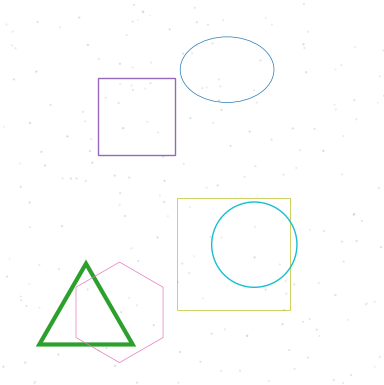[{"shape": "oval", "thickness": 0.5, "radius": 0.61, "center": [0.59, 0.819]}, {"shape": "triangle", "thickness": 3, "radius": 0.7, "center": [0.223, 0.175]}, {"shape": "square", "thickness": 1, "radius": 0.5, "center": [0.354, 0.698]}, {"shape": "hexagon", "thickness": 0.5, "radius": 0.65, "center": [0.31, 0.189]}, {"shape": "square", "thickness": 0.5, "radius": 0.73, "center": [0.607, 0.34]}, {"shape": "circle", "thickness": 1, "radius": 0.55, "center": [0.661, 0.365]}]